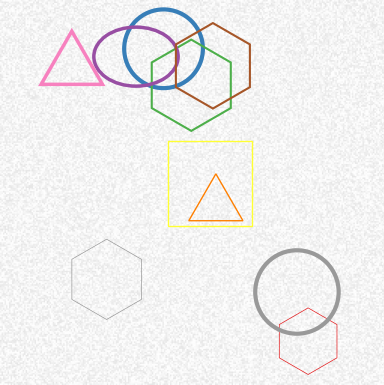[{"shape": "hexagon", "thickness": 0.5, "radius": 0.43, "center": [0.8, 0.114]}, {"shape": "circle", "thickness": 3, "radius": 0.51, "center": [0.425, 0.873]}, {"shape": "hexagon", "thickness": 1.5, "radius": 0.59, "center": [0.497, 0.779]}, {"shape": "oval", "thickness": 2.5, "radius": 0.55, "center": [0.353, 0.853]}, {"shape": "triangle", "thickness": 1, "radius": 0.41, "center": [0.561, 0.467]}, {"shape": "square", "thickness": 1, "radius": 0.55, "center": [0.546, 0.523]}, {"shape": "hexagon", "thickness": 1.5, "radius": 0.55, "center": [0.553, 0.829]}, {"shape": "triangle", "thickness": 2.5, "radius": 0.46, "center": [0.186, 0.827]}, {"shape": "hexagon", "thickness": 0.5, "radius": 0.52, "center": [0.277, 0.274]}, {"shape": "circle", "thickness": 3, "radius": 0.54, "center": [0.771, 0.242]}]